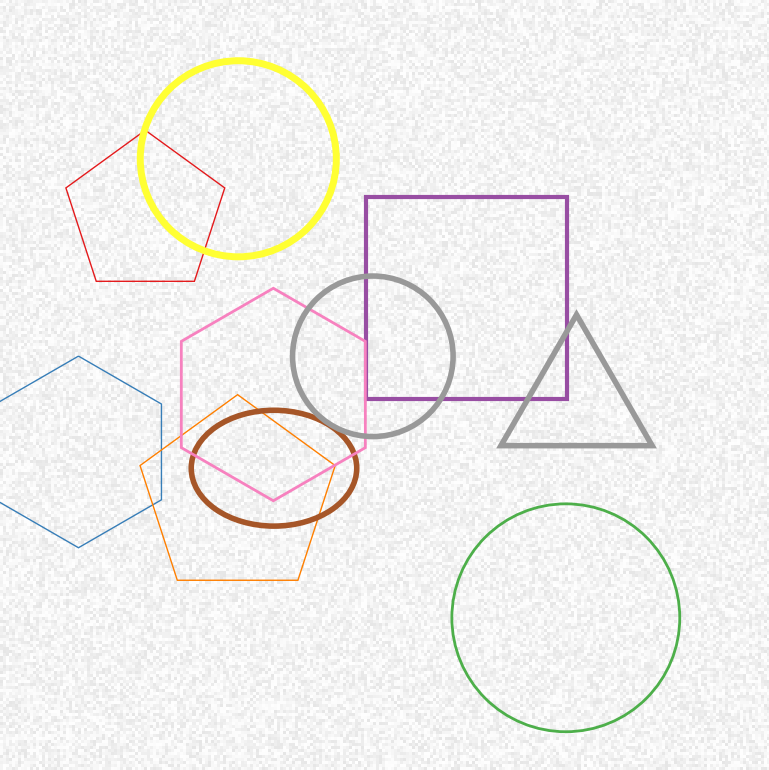[{"shape": "pentagon", "thickness": 0.5, "radius": 0.54, "center": [0.189, 0.722]}, {"shape": "hexagon", "thickness": 0.5, "radius": 0.62, "center": [0.102, 0.413]}, {"shape": "circle", "thickness": 1, "radius": 0.74, "center": [0.735, 0.198]}, {"shape": "square", "thickness": 1.5, "radius": 0.65, "center": [0.606, 0.613]}, {"shape": "pentagon", "thickness": 0.5, "radius": 0.67, "center": [0.309, 0.354]}, {"shape": "circle", "thickness": 2.5, "radius": 0.64, "center": [0.309, 0.794]}, {"shape": "oval", "thickness": 2, "radius": 0.54, "center": [0.356, 0.392]}, {"shape": "hexagon", "thickness": 1, "radius": 0.69, "center": [0.355, 0.488]}, {"shape": "triangle", "thickness": 2, "radius": 0.57, "center": [0.749, 0.478]}, {"shape": "circle", "thickness": 2, "radius": 0.52, "center": [0.484, 0.537]}]